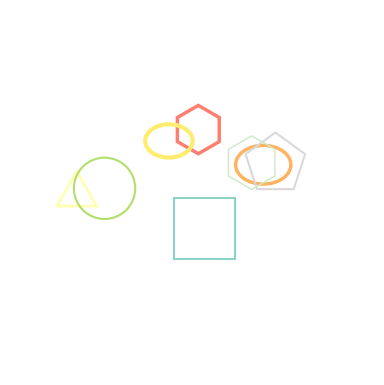[{"shape": "square", "thickness": 1.5, "radius": 0.4, "center": [0.532, 0.408]}, {"shape": "triangle", "thickness": 2, "radius": 0.3, "center": [0.199, 0.495]}, {"shape": "hexagon", "thickness": 2.5, "radius": 0.31, "center": [0.515, 0.663]}, {"shape": "oval", "thickness": 2.5, "radius": 0.36, "center": [0.684, 0.572]}, {"shape": "circle", "thickness": 1.5, "radius": 0.4, "center": [0.272, 0.511]}, {"shape": "pentagon", "thickness": 1.5, "radius": 0.41, "center": [0.715, 0.575]}, {"shape": "hexagon", "thickness": 1, "radius": 0.35, "center": [0.654, 0.578]}, {"shape": "oval", "thickness": 3, "radius": 0.31, "center": [0.439, 0.634]}]